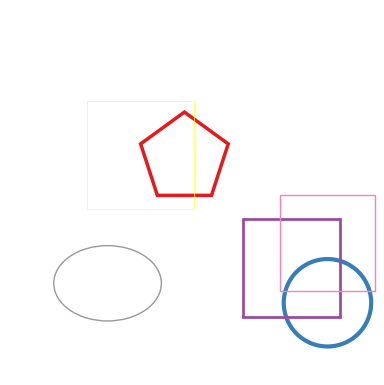[{"shape": "pentagon", "thickness": 2.5, "radius": 0.6, "center": [0.479, 0.589]}, {"shape": "circle", "thickness": 3, "radius": 0.57, "center": [0.851, 0.214]}, {"shape": "square", "thickness": 2, "radius": 0.63, "center": [0.757, 0.304]}, {"shape": "square", "thickness": 0.5, "radius": 0.7, "center": [0.366, 0.597]}, {"shape": "square", "thickness": 1, "radius": 0.62, "center": [0.851, 0.369]}, {"shape": "oval", "thickness": 1, "radius": 0.7, "center": [0.279, 0.264]}]